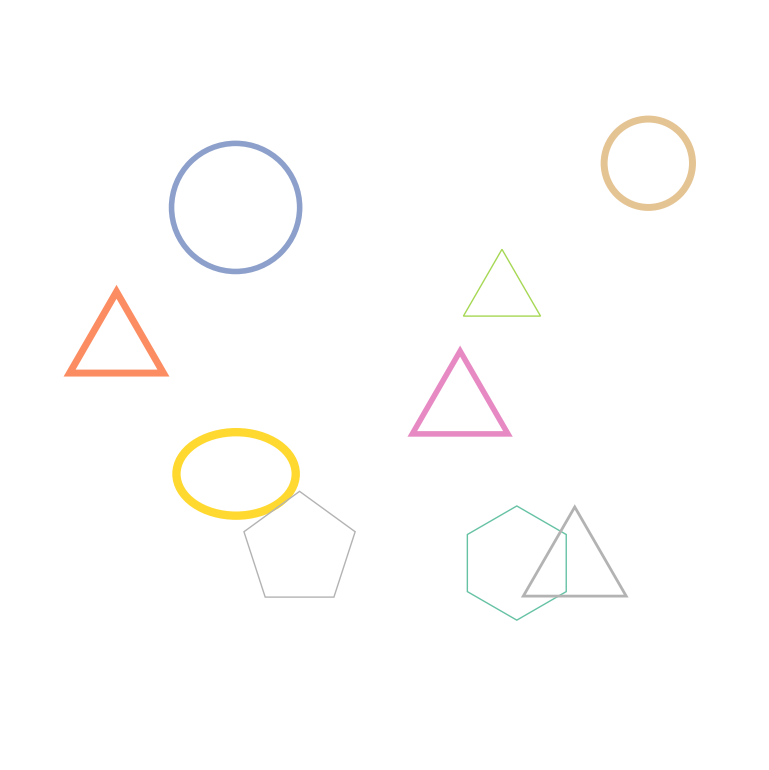[{"shape": "hexagon", "thickness": 0.5, "radius": 0.37, "center": [0.671, 0.269]}, {"shape": "triangle", "thickness": 2.5, "radius": 0.35, "center": [0.151, 0.551]}, {"shape": "circle", "thickness": 2, "radius": 0.42, "center": [0.306, 0.731]}, {"shape": "triangle", "thickness": 2, "radius": 0.36, "center": [0.598, 0.472]}, {"shape": "triangle", "thickness": 0.5, "radius": 0.29, "center": [0.652, 0.618]}, {"shape": "oval", "thickness": 3, "radius": 0.39, "center": [0.307, 0.385]}, {"shape": "circle", "thickness": 2.5, "radius": 0.29, "center": [0.842, 0.788]}, {"shape": "triangle", "thickness": 1, "radius": 0.39, "center": [0.746, 0.264]}, {"shape": "pentagon", "thickness": 0.5, "radius": 0.38, "center": [0.389, 0.286]}]